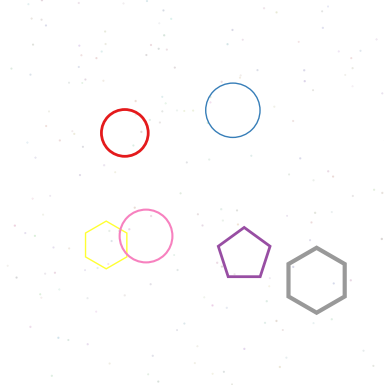[{"shape": "circle", "thickness": 2, "radius": 0.3, "center": [0.324, 0.655]}, {"shape": "circle", "thickness": 1, "radius": 0.35, "center": [0.605, 0.714]}, {"shape": "pentagon", "thickness": 2, "radius": 0.35, "center": [0.634, 0.339]}, {"shape": "hexagon", "thickness": 1, "radius": 0.31, "center": [0.276, 0.364]}, {"shape": "circle", "thickness": 1.5, "radius": 0.34, "center": [0.379, 0.387]}, {"shape": "hexagon", "thickness": 3, "radius": 0.42, "center": [0.822, 0.272]}]